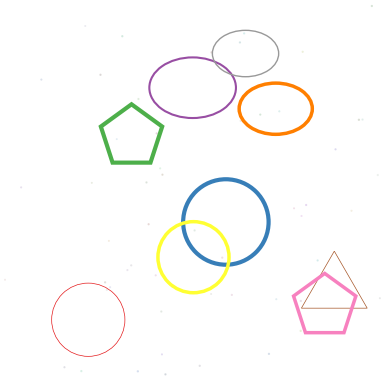[{"shape": "circle", "thickness": 0.5, "radius": 0.48, "center": [0.229, 0.17]}, {"shape": "circle", "thickness": 3, "radius": 0.55, "center": [0.587, 0.423]}, {"shape": "pentagon", "thickness": 3, "radius": 0.42, "center": [0.342, 0.645]}, {"shape": "oval", "thickness": 1.5, "radius": 0.56, "center": [0.5, 0.772]}, {"shape": "oval", "thickness": 2.5, "radius": 0.48, "center": [0.716, 0.718]}, {"shape": "circle", "thickness": 2.5, "radius": 0.46, "center": [0.503, 0.332]}, {"shape": "triangle", "thickness": 0.5, "radius": 0.49, "center": [0.868, 0.249]}, {"shape": "pentagon", "thickness": 2.5, "radius": 0.43, "center": [0.843, 0.205]}, {"shape": "oval", "thickness": 1, "radius": 0.43, "center": [0.638, 0.861]}]